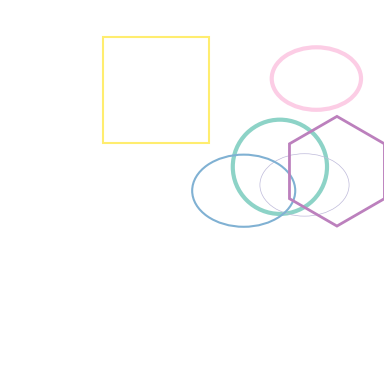[{"shape": "circle", "thickness": 3, "radius": 0.61, "center": [0.727, 0.567]}, {"shape": "oval", "thickness": 0.5, "radius": 0.58, "center": [0.791, 0.52]}, {"shape": "oval", "thickness": 1.5, "radius": 0.67, "center": [0.633, 0.505]}, {"shape": "oval", "thickness": 3, "radius": 0.58, "center": [0.822, 0.796]}, {"shape": "hexagon", "thickness": 2, "radius": 0.71, "center": [0.875, 0.555]}, {"shape": "square", "thickness": 1.5, "radius": 0.69, "center": [0.405, 0.766]}]